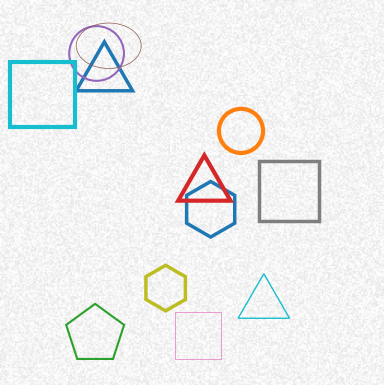[{"shape": "triangle", "thickness": 2.5, "radius": 0.42, "center": [0.271, 0.807]}, {"shape": "hexagon", "thickness": 2.5, "radius": 0.36, "center": [0.547, 0.456]}, {"shape": "circle", "thickness": 3, "radius": 0.29, "center": [0.626, 0.66]}, {"shape": "pentagon", "thickness": 1.5, "radius": 0.4, "center": [0.247, 0.132]}, {"shape": "triangle", "thickness": 3, "radius": 0.39, "center": [0.531, 0.518]}, {"shape": "circle", "thickness": 1.5, "radius": 0.36, "center": [0.251, 0.861]}, {"shape": "oval", "thickness": 0.5, "radius": 0.42, "center": [0.282, 0.881]}, {"shape": "square", "thickness": 0.5, "radius": 0.31, "center": [0.514, 0.129]}, {"shape": "square", "thickness": 2.5, "radius": 0.39, "center": [0.75, 0.503]}, {"shape": "hexagon", "thickness": 2.5, "radius": 0.3, "center": [0.43, 0.252]}, {"shape": "triangle", "thickness": 1, "radius": 0.39, "center": [0.685, 0.212]}, {"shape": "square", "thickness": 3, "radius": 0.42, "center": [0.11, 0.755]}]